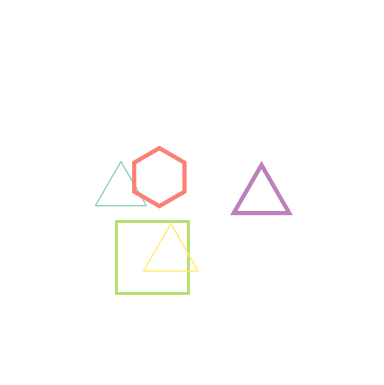[{"shape": "triangle", "thickness": 1, "radius": 0.38, "center": [0.314, 0.504]}, {"shape": "hexagon", "thickness": 3, "radius": 0.38, "center": [0.414, 0.54]}, {"shape": "square", "thickness": 2, "radius": 0.47, "center": [0.395, 0.332]}, {"shape": "triangle", "thickness": 3, "radius": 0.42, "center": [0.679, 0.488]}, {"shape": "triangle", "thickness": 1, "radius": 0.41, "center": [0.444, 0.337]}]